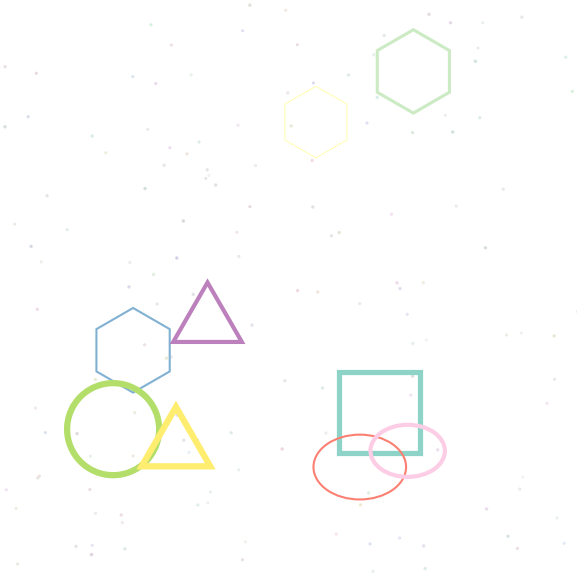[{"shape": "square", "thickness": 2.5, "radius": 0.35, "center": [0.657, 0.285]}, {"shape": "hexagon", "thickness": 0.5, "radius": 0.31, "center": [0.547, 0.788]}, {"shape": "oval", "thickness": 1, "radius": 0.4, "center": [0.623, 0.19]}, {"shape": "hexagon", "thickness": 1, "radius": 0.37, "center": [0.23, 0.393]}, {"shape": "circle", "thickness": 3, "radius": 0.4, "center": [0.196, 0.256]}, {"shape": "oval", "thickness": 2, "radius": 0.32, "center": [0.706, 0.218]}, {"shape": "triangle", "thickness": 2, "radius": 0.34, "center": [0.359, 0.441]}, {"shape": "hexagon", "thickness": 1.5, "radius": 0.36, "center": [0.716, 0.875]}, {"shape": "triangle", "thickness": 3, "radius": 0.34, "center": [0.305, 0.226]}]